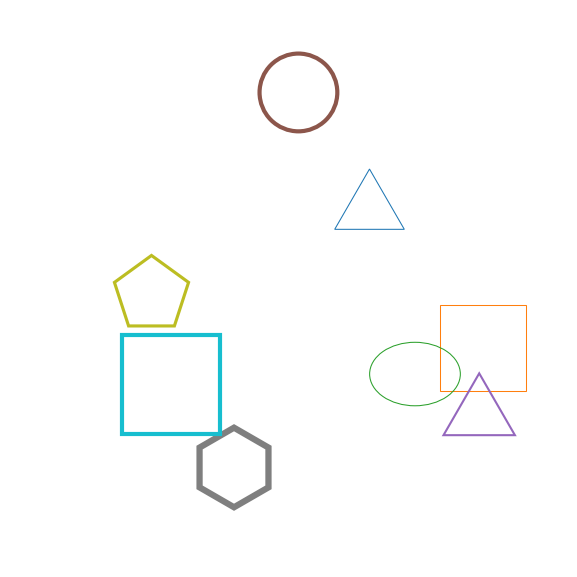[{"shape": "triangle", "thickness": 0.5, "radius": 0.35, "center": [0.64, 0.637]}, {"shape": "square", "thickness": 0.5, "radius": 0.38, "center": [0.837, 0.396]}, {"shape": "oval", "thickness": 0.5, "radius": 0.39, "center": [0.719, 0.351]}, {"shape": "triangle", "thickness": 1, "radius": 0.36, "center": [0.83, 0.281]}, {"shape": "circle", "thickness": 2, "radius": 0.34, "center": [0.517, 0.839]}, {"shape": "hexagon", "thickness": 3, "radius": 0.34, "center": [0.405, 0.19]}, {"shape": "pentagon", "thickness": 1.5, "radius": 0.34, "center": [0.262, 0.489]}, {"shape": "square", "thickness": 2, "radius": 0.43, "center": [0.296, 0.334]}]